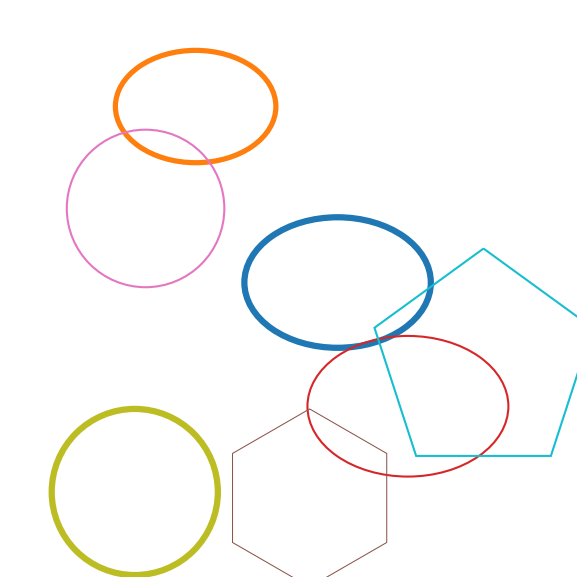[{"shape": "oval", "thickness": 3, "radius": 0.81, "center": [0.585, 0.51]}, {"shape": "oval", "thickness": 2.5, "radius": 0.69, "center": [0.339, 0.815]}, {"shape": "oval", "thickness": 1, "radius": 0.87, "center": [0.706, 0.296]}, {"shape": "hexagon", "thickness": 0.5, "radius": 0.77, "center": [0.536, 0.137]}, {"shape": "circle", "thickness": 1, "radius": 0.68, "center": [0.252, 0.638]}, {"shape": "circle", "thickness": 3, "radius": 0.72, "center": [0.233, 0.147]}, {"shape": "pentagon", "thickness": 1, "radius": 0.99, "center": [0.837, 0.37]}]